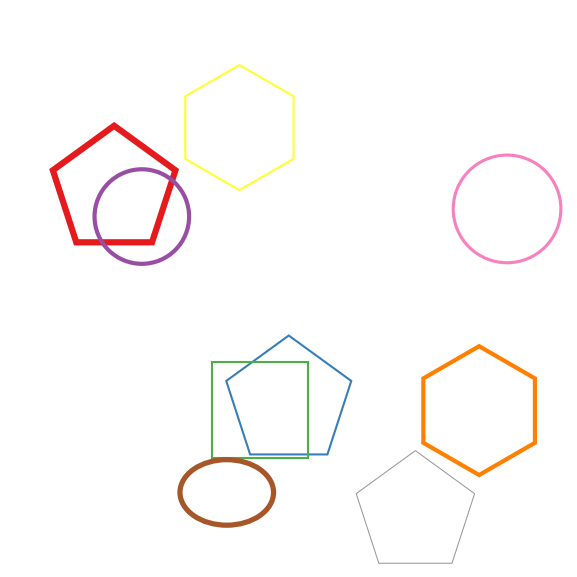[{"shape": "pentagon", "thickness": 3, "radius": 0.56, "center": [0.198, 0.67]}, {"shape": "pentagon", "thickness": 1, "radius": 0.57, "center": [0.5, 0.304]}, {"shape": "square", "thickness": 1, "radius": 0.42, "center": [0.45, 0.289]}, {"shape": "circle", "thickness": 2, "radius": 0.41, "center": [0.246, 0.624]}, {"shape": "hexagon", "thickness": 2, "radius": 0.56, "center": [0.83, 0.288]}, {"shape": "hexagon", "thickness": 1, "radius": 0.54, "center": [0.415, 0.778]}, {"shape": "oval", "thickness": 2.5, "radius": 0.41, "center": [0.393, 0.146]}, {"shape": "circle", "thickness": 1.5, "radius": 0.47, "center": [0.878, 0.637]}, {"shape": "pentagon", "thickness": 0.5, "radius": 0.54, "center": [0.719, 0.111]}]